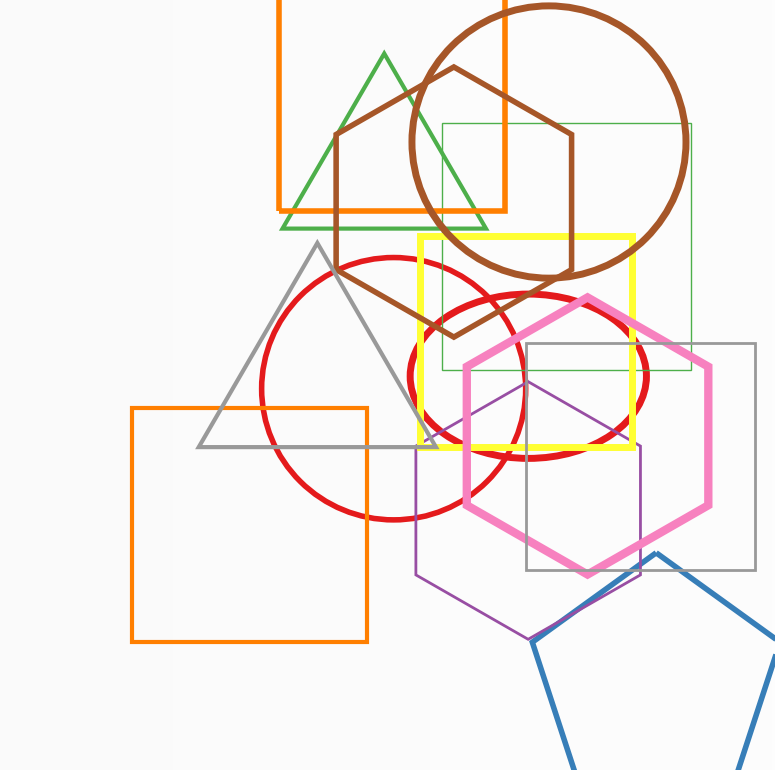[{"shape": "circle", "thickness": 2, "radius": 0.85, "center": [0.508, 0.495]}, {"shape": "oval", "thickness": 2.5, "radius": 0.76, "center": [0.682, 0.511]}, {"shape": "pentagon", "thickness": 2, "radius": 0.84, "center": [0.847, 0.114]}, {"shape": "triangle", "thickness": 1.5, "radius": 0.76, "center": [0.496, 0.779]}, {"shape": "square", "thickness": 0.5, "radius": 0.8, "center": [0.731, 0.679]}, {"shape": "hexagon", "thickness": 1, "radius": 0.84, "center": [0.682, 0.337]}, {"shape": "square", "thickness": 2, "radius": 0.73, "center": [0.506, 0.872]}, {"shape": "square", "thickness": 1.5, "radius": 0.76, "center": [0.322, 0.318]}, {"shape": "square", "thickness": 2.5, "radius": 0.68, "center": [0.679, 0.557]}, {"shape": "circle", "thickness": 2.5, "radius": 0.88, "center": [0.708, 0.816]}, {"shape": "hexagon", "thickness": 2, "radius": 0.88, "center": [0.586, 0.738]}, {"shape": "hexagon", "thickness": 3, "radius": 0.9, "center": [0.758, 0.434]}, {"shape": "square", "thickness": 1, "radius": 0.74, "center": [0.827, 0.408]}, {"shape": "triangle", "thickness": 1.5, "radius": 0.88, "center": [0.409, 0.508]}]